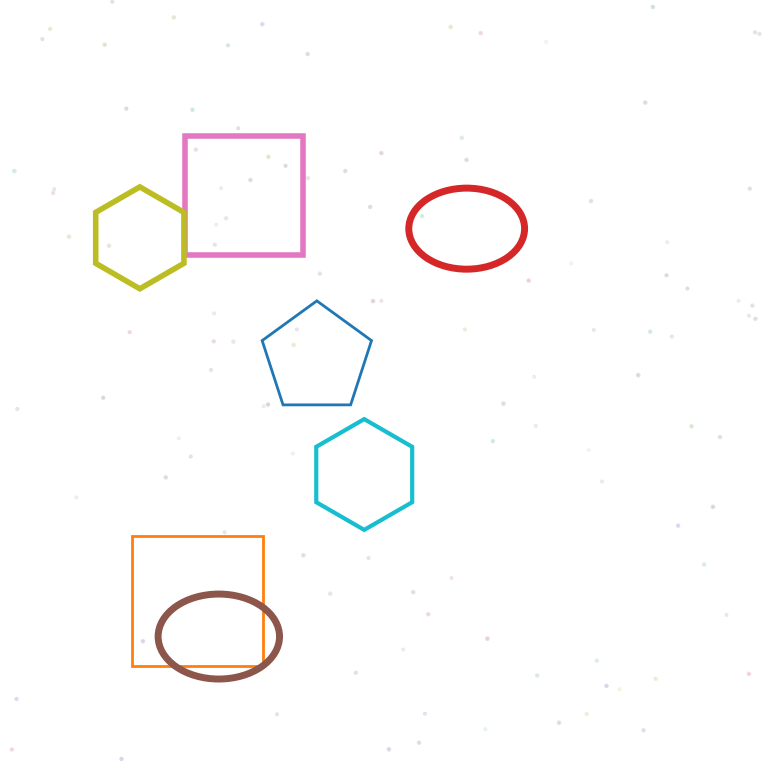[{"shape": "pentagon", "thickness": 1, "radius": 0.37, "center": [0.411, 0.535]}, {"shape": "square", "thickness": 1, "radius": 0.42, "center": [0.256, 0.22]}, {"shape": "oval", "thickness": 2.5, "radius": 0.38, "center": [0.606, 0.703]}, {"shape": "oval", "thickness": 2.5, "radius": 0.39, "center": [0.284, 0.173]}, {"shape": "square", "thickness": 2, "radius": 0.38, "center": [0.317, 0.746]}, {"shape": "hexagon", "thickness": 2, "radius": 0.33, "center": [0.182, 0.691]}, {"shape": "hexagon", "thickness": 1.5, "radius": 0.36, "center": [0.473, 0.384]}]